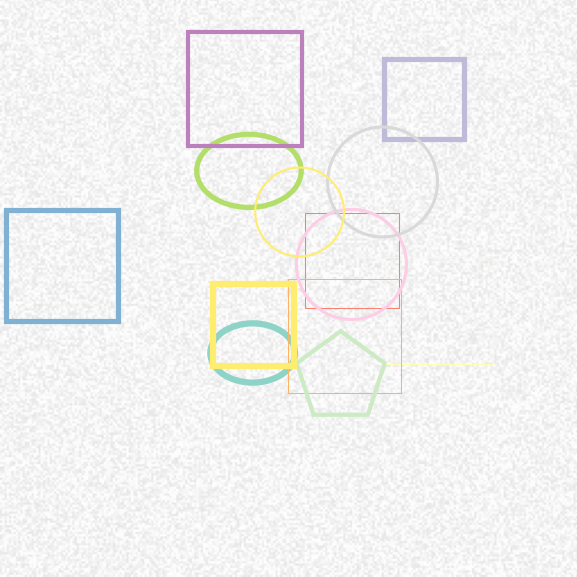[{"shape": "oval", "thickness": 3, "radius": 0.37, "center": [0.437, 0.388]}, {"shape": "square", "thickness": 0.5, "radius": 0.46, "center": [0.76, 0.462]}, {"shape": "square", "thickness": 2.5, "radius": 0.35, "center": [0.735, 0.828]}, {"shape": "square", "thickness": 0.5, "radius": 0.41, "center": [0.609, 0.548]}, {"shape": "square", "thickness": 2.5, "radius": 0.48, "center": [0.107, 0.539]}, {"shape": "square", "thickness": 0.5, "radius": 0.49, "center": [0.597, 0.417]}, {"shape": "oval", "thickness": 2.5, "radius": 0.45, "center": [0.431, 0.703]}, {"shape": "circle", "thickness": 1.5, "radius": 0.48, "center": [0.609, 0.541]}, {"shape": "circle", "thickness": 1.5, "radius": 0.48, "center": [0.662, 0.684]}, {"shape": "square", "thickness": 2, "radius": 0.49, "center": [0.424, 0.844]}, {"shape": "pentagon", "thickness": 2, "radius": 0.4, "center": [0.59, 0.346]}, {"shape": "circle", "thickness": 1, "radius": 0.38, "center": [0.519, 0.632]}, {"shape": "square", "thickness": 3, "radius": 0.35, "center": [0.439, 0.437]}]